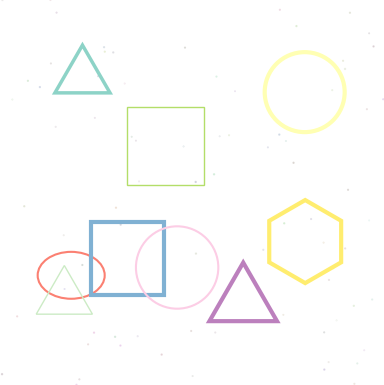[{"shape": "triangle", "thickness": 2.5, "radius": 0.41, "center": [0.214, 0.8]}, {"shape": "circle", "thickness": 3, "radius": 0.52, "center": [0.791, 0.761]}, {"shape": "oval", "thickness": 1.5, "radius": 0.44, "center": [0.185, 0.285]}, {"shape": "square", "thickness": 3, "radius": 0.48, "center": [0.331, 0.329]}, {"shape": "square", "thickness": 1, "radius": 0.51, "center": [0.43, 0.621]}, {"shape": "circle", "thickness": 1.5, "radius": 0.53, "center": [0.46, 0.305]}, {"shape": "triangle", "thickness": 3, "radius": 0.51, "center": [0.632, 0.217]}, {"shape": "triangle", "thickness": 1, "radius": 0.42, "center": [0.167, 0.226]}, {"shape": "hexagon", "thickness": 3, "radius": 0.54, "center": [0.793, 0.373]}]